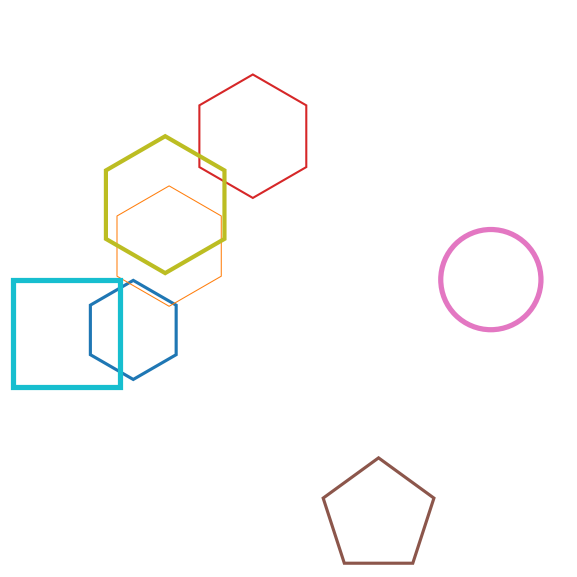[{"shape": "hexagon", "thickness": 1.5, "radius": 0.43, "center": [0.231, 0.428]}, {"shape": "hexagon", "thickness": 0.5, "radius": 0.52, "center": [0.293, 0.573]}, {"shape": "hexagon", "thickness": 1, "radius": 0.53, "center": [0.438, 0.763]}, {"shape": "pentagon", "thickness": 1.5, "radius": 0.5, "center": [0.656, 0.105]}, {"shape": "circle", "thickness": 2.5, "radius": 0.43, "center": [0.85, 0.515]}, {"shape": "hexagon", "thickness": 2, "radius": 0.59, "center": [0.286, 0.645]}, {"shape": "square", "thickness": 2.5, "radius": 0.46, "center": [0.116, 0.421]}]